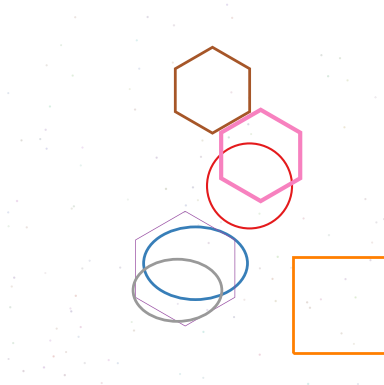[{"shape": "circle", "thickness": 1.5, "radius": 0.55, "center": [0.648, 0.517]}, {"shape": "oval", "thickness": 2, "radius": 0.67, "center": [0.508, 0.316]}, {"shape": "hexagon", "thickness": 0.5, "radius": 0.74, "center": [0.481, 0.302]}, {"shape": "square", "thickness": 2, "radius": 0.62, "center": [0.885, 0.209]}, {"shape": "hexagon", "thickness": 2, "radius": 0.56, "center": [0.552, 0.766]}, {"shape": "hexagon", "thickness": 3, "radius": 0.59, "center": [0.677, 0.596]}, {"shape": "oval", "thickness": 2, "radius": 0.58, "center": [0.461, 0.246]}]